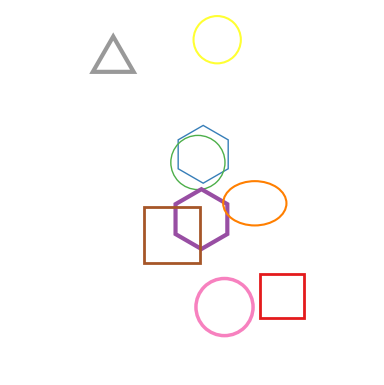[{"shape": "square", "thickness": 2, "radius": 0.29, "center": [0.732, 0.231]}, {"shape": "hexagon", "thickness": 1, "radius": 0.38, "center": [0.528, 0.599]}, {"shape": "circle", "thickness": 1, "radius": 0.35, "center": [0.514, 0.578]}, {"shape": "hexagon", "thickness": 3, "radius": 0.39, "center": [0.523, 0.431]}, {"shape": "oval", "thickness": 1.5, "radius": 0.41, "center": [0.662, 0.472]}, {"shape": "circle", "thickness": 1.5, "radius": 0.31, "center": [0.564, 0.897]}, {"shape": "square", "thickness": 2, "radius": 0.36, "center": [0.448, 0.389]}, {"shape": "circle", "thickness": 2.5, "radius": 0.37, "center": [0.583, 0.202]}, {"shape": "triangle", "thickness": 3, "radius": 0.31, "center": [0.294, 0.844]}]